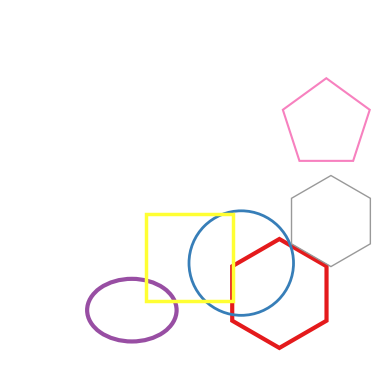[{"shape": "hexagon", "thickness": 3, "radius": 0.71, "center": [0.726, 0.238]}, {"shape": "circle", "thickness": 2, "radius": 0.68, "center": [0.627, 0.317]}, {"shape": "oval", "thickness": 3, "radius": 0.58, "center": [0.343, 0.194]}, {"shape": "square", "thickness": 2.5, "radius": 0.56, "center": [0.493, 0.332]}, {"shape": "pentagon", "thickness": 1.5, "radius": 0.59, "center": [0.848, 0.678]}, {"shape": "hexagon", "thickness": 1, "radius": 0.59, "center": [0.86, 0.426]}]